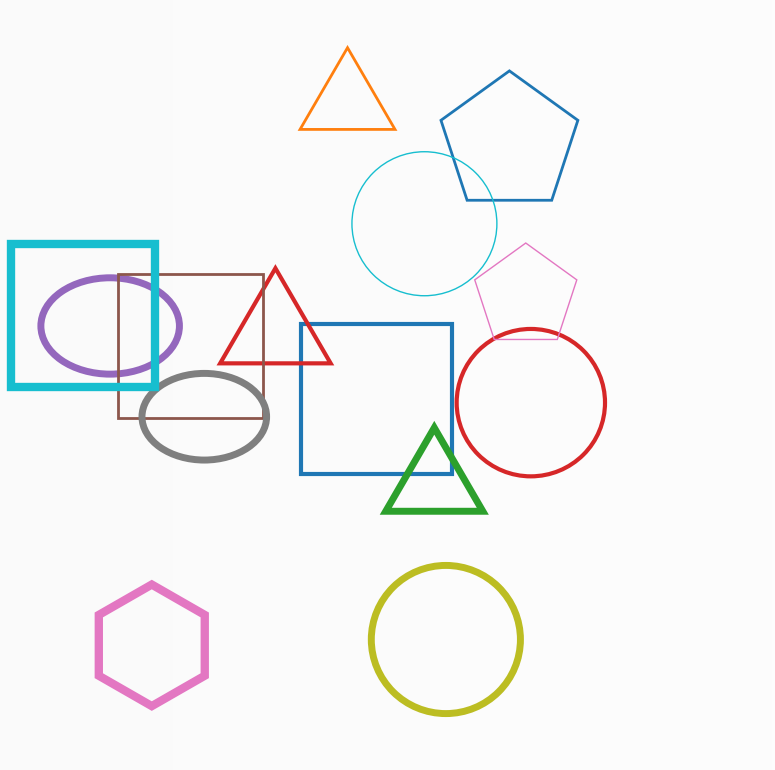[{"shape": "square", "thickness": 1.5, "radius": 0.49, "center": [0.486, 0.482]}, {"shape": "pentagon", "thickness": 1, "radius": 0.46, "center": [0.657, 0.815]}, {"shape": "triangle", "thickness": 1, "radius": 0.35, "center": [0.448, 0.867]}, {"shape": "triangle", "thickness": 2.5, "radius": 0.36, "center": [0.56, 0.372]}, {"shape": "triangle", "thickness": 1.5, "radius": 0.41, "center": [0.355, 0.569]}, {"shape": "circle", "thickness": 1.5, "radius": 0.48, "center": [0.685, 0.477]}, {"shape": "oval", "thickness": 2.5, "radius": 0.45, "center": [0.142, 0.577]}, {"shape": "square", "thickness": 1, "radius": 0.47, "center": [0.245, 0.55]}, {"shape": "pentagon", "thickness": 0.5, "radius": 0.35, "center": [0.678, 0.615]}, {"shape": "hexagon", "thickness": 3, "radius": 0.39, "center": [0.196, 0.162]}, {"shape": "oval", "thickness": 2.5, "radius": 0.4, "center": [0.264, 0.459]}, {"shape": "circle", "thickness": 2.5, "radius": 0.48, "center": [0.575, 0.169]}, {"shape": "square", "thickness": 3, "radius": 0.46, "center": [0.108, 0.59]}, {"shape": "circle", "thickness": 0.5, "radius": 0.47, "center": [0.548, 0.709]}]